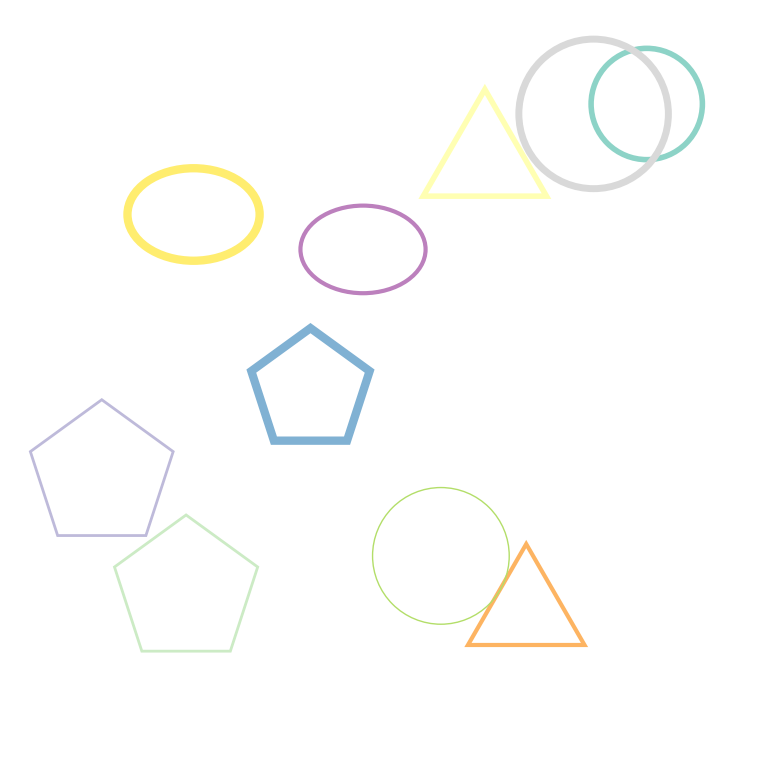[{"shape": "circle", "thickness": 2, "radius": 0.36, "center": [0.84, 0.865]}, {"shape": "triangle", "thickness": 2, "radius": 0.46, "center": [0.63, 0.791]}, {"shape": "pentagon", "thickness": 1, "radius": 0.49, "center": [0.132, 0.383]}, {"shape": "pentagon", "thickness": 3, "radius": 0.4, "center": [0.403, 0.493]}, {"shape": "triangle", "thickness": 1.5, "radius": 0.44, "center": [0.683, 0.206]}, {"shape": "circle", "thickness": 0.5, "radius": 0.44, "center": [0.573, 0.278]}, {"shape": "circle", "thickness": 2.5, "radius": 0.49, "center": [0.771, 0.852]}, {"shape": "oval", "thickness": 1.5, "radius": 0.41, "center": [0.471, 0.676]}, {"shape": "pentagon", "thickness": 1, "radius": 0.49, "center": [0.242, 0.233]}, {"shape": "oval", "thickness": 3, "radius": 0.43, "center": [0.251, 0.721]}]